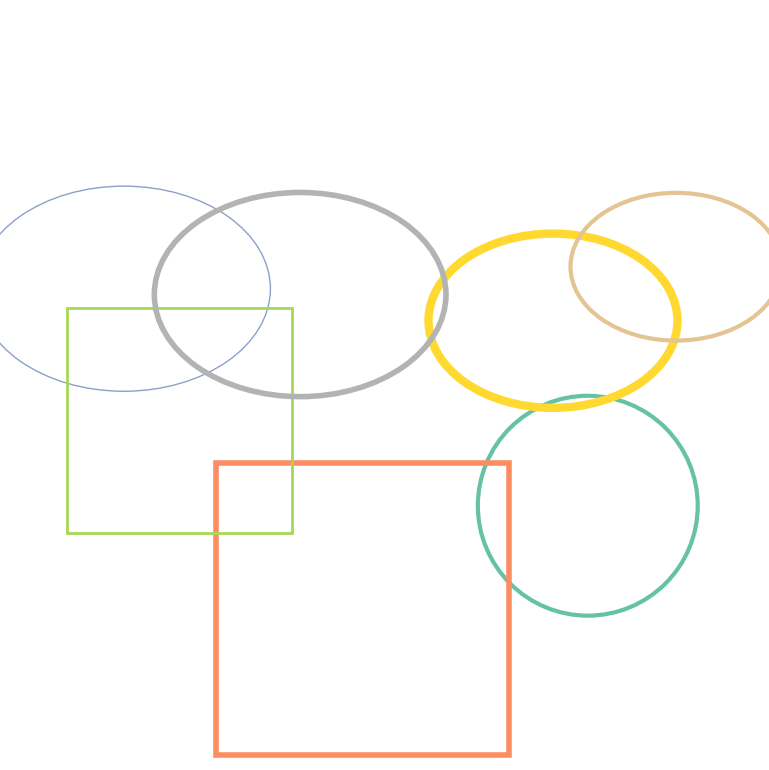[{"shape": "circle", "thickness": 1.5, "radius": 0.71, "center": [0.763, 0.343]}, {"shape": "square", "thickness": 2, "radius": 0.95, "center": [0.471, 0.209]}, {"shape": "oval", "thickness": 0.5, "radius": 0.95, "center": [0.161, 0.625]}, {"shape": "square", "thickness": 1, "radius": 0.73, "center": [0.233, 0.454]}, {"shape": "oval", "thickness": 3, "radius": 0.81, "center": [0.718, 0.583]}, {"shape": "oval", "thickness": 1.5, "radius": 0.69, "center": [0.878, 0.654]}, {"shape": "oval", "thickness": 2, "radius": 0.95, "center": [0.39, 0.617]}]